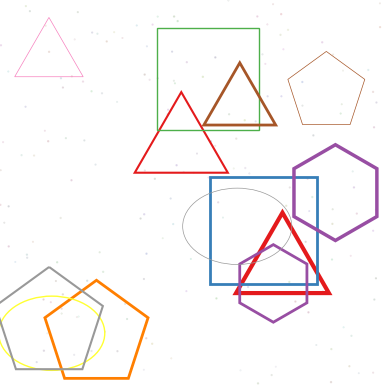[{"shape": "triangle", "thickness": 1.5, "radius": 0.7, "center": [0.471, 0.621]}, {"shape": "triangle", "thickness": 3, "radius": 0.7, "center": [0.734, 0.308]}, {"shape": "square", "thickness": 2, "radius": 0.69, "center": [0.684, 0.402]}, {"shape": "square", "thickness": 1, "radius": 0.66, "center": [0.541, 0.795]}, {"shape": "hexagon", "thickness": 2.5, "radius": 0.62, "center": [0.871, 0.5]}, {"shape": "hexagon", "thickness": 2, "radius": 0.5, "center": [0.71, 0.264]}, {"shape": "pentagon", "thickness": 2, "radius": 0.7, "center": [0.251, 0.131]}, {"shape": "oval", "thickness": 1, "radius": 0.69, "center": [0.134, 0.134]}, {"shape": "triangle", "thickness": 2, "radius": 0.54, "center": [0.623, 0.729]}, {"shape": "pentagon", "thickness": 0.5, "radius": 0.53, "center": [0.848, 0.761]}, {"shape": "triangle", "thickness": 0.5, "radius": 0.51, "center": [0.127, 0.852]}, {"shape": "oval", "thickness": 0.5, "radius": 0.71, "center": [0.616, 0.412]}, {"shape": "pentagon", "thickness": 1.5, "radius": 0.73, "center": [0.128, 0.16]}]